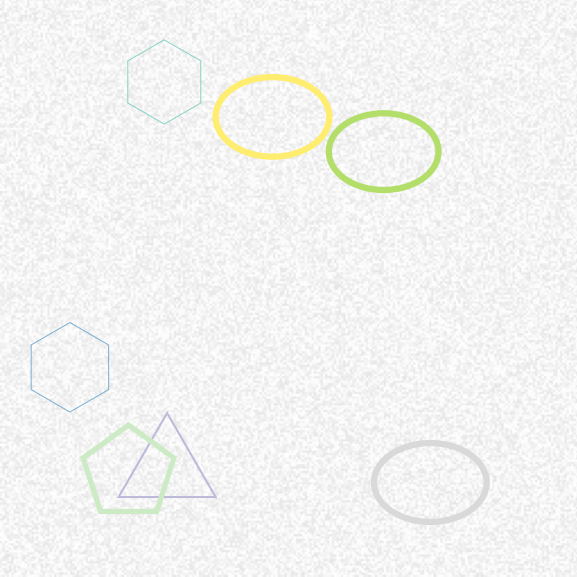[{"shape": "hexagon", "thickness": 0.5, "radius": 0.36, "center": [0.284, 0.857]}, {"shape": "triangle", "thickness": 1, "radius": 0.48, "center": [0.289, 0.187]}, {"shape": "hexagon", "thickness": 0.5, "radius": 0.39, "center": [0.121, 0.363]}, {"shape": "oval", "thickness": 3, "radius": 0.47, "center": [0.664, 0.737]}, {"shape": "oval", "thickness": 3, "radius": 0.49, "center": [0.745, 0.164]}, {"shape": "pentagon", "thickness": 2.5, "radius": 0.41, "center": [0.223, 0.18]}, {"shape": "oval", "thickness": 3, "radius": 0.49, "center": [0.472, 0.797]}]